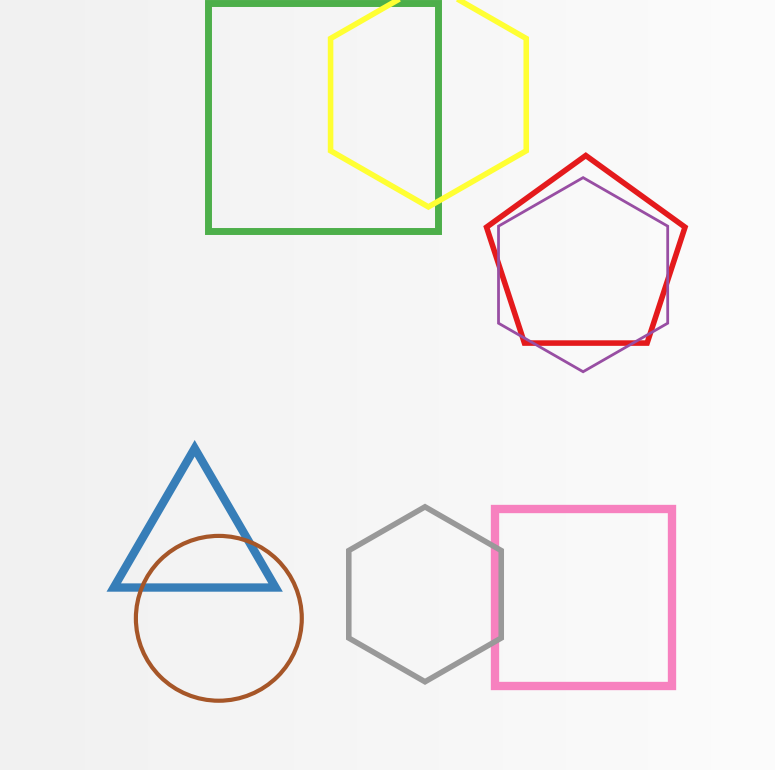[{"shape": "pentagon", "thickness": 2, "radius": 0.67, "center": [0.756, 0.663]}, {"shape": "triangle", "thickness": 3, "radius": 0.6, "center": [0.251, 0.297]}, {"shape": "square", "thickness": 2.5, "radius": 0.74, "center": [0.416, 0.848]}, {"shape": "hexagon", "thickness": 1, "radius": 0.63, "center": [0.752, 0.643]}, {"shape": "hexagon", "thickness": 2, "radius": 0.73, "center": [0.553, 0.877]}, {"shape": "circle", "thickness": 1.5, "radius": 0.54, "center": [0.282, 0.197]}, {"shape": "square", "thickness": 3, "radius": 0.57, "center": [0.753, 0.224]}, {"shape": "hexagon", "thickness": 2, "radius": 0.57, "center": [0.548, 0.228]}]